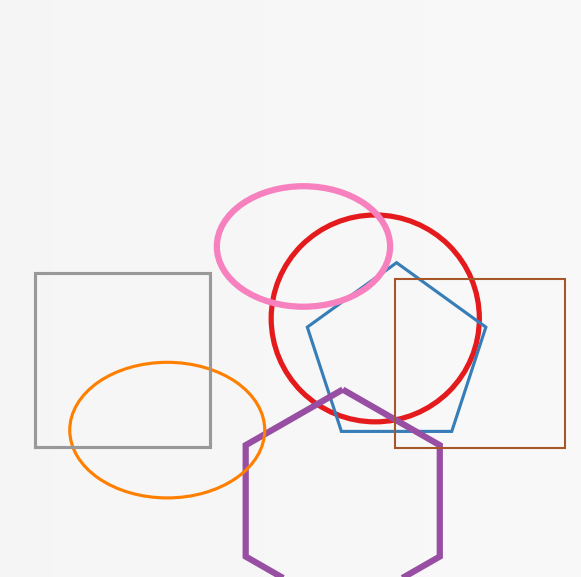[{"shape": "circle", "thickness": 2.5, "radius": 0.9, "center": [0.646, 0.448]}, {"shape": "pentagon", "thickness": 1.5, "radius": 0.81, "center": [0.682, 0.383]}, {"shape": "hexagon", "thickness": 3, "radius": 0.96, "center": [0.59, 0.132]}, {"shape": "oval", "thickness": 1.5, "radius": 0.84, "center": [0.288, 0.254]}, {"shape": "square", "thickness": 1, "radius": 0.73, "center": [0.826, 0.37]}, {"shape": "oval", "thickness": 3, "radius": 0.75, "center": [0.522, 0.572]}, {"shape": "square", "thickness": 1.5, "radius": 0.75, "center": [0.211, 0.376]}]